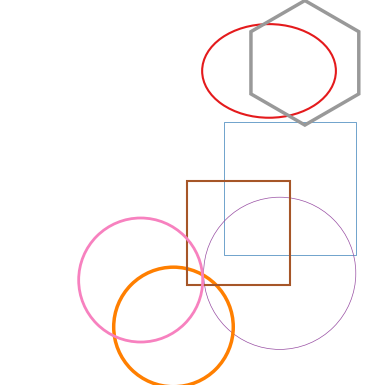[{"shape": "oval", "thickness": 1.5, "radius": 0.87, "center": [0.699, 0.816]}, {"shape": "square", "thickness": 0.5, "radius": 0.86, "center": [0.753, 0.51]}, {"shape": "circle", "thickness": 0.5, "radius": 0.99, "center": [0.726, 0.29]}, {"shape": "circle", "thickness": 2.5, "radius": 0.78, "center": [0.451, 0.151]}, {"shape": "square", "thickness": 1.5, "radius": 0.67, "center": [0.619, 0.395]}, {"shape": "circle", "thickness": 2, "radius": 0.81, "center": [0.365, 0.273]}, {"shape": "hexagon", "thickness": 2.5, "radius": 0.81, "center": [0.792, 0.837]}]